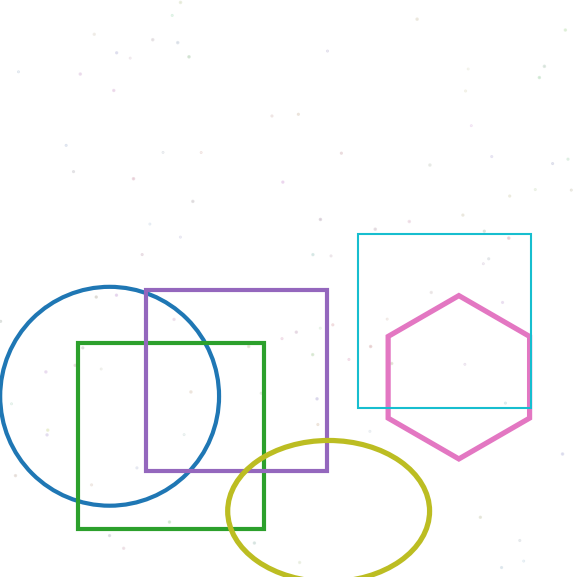[{"shape": "circle", "thickness": 2, "radius": 0.95, "center": [0.19, 0.313]}, {"shape": "square", "thickness": 2, "radius": 0.81, "center": [0.297, 0.244]}, {"shape": "square", "thickness": 2, "radius": 0.79, "center": [0.409, 0.34]}, {"shape": "hexagon", "thickness": 2.5, "radius": 0.71, "center": [0.795, 0.346]}, {"shape": "oval", "thickness": 2.5, "radius": 0.87, "center": [0.569, 0.114]}, {"shape": "square", "thickness": 1, "radius": 0.75, "center": [0.77, 0.444]}]